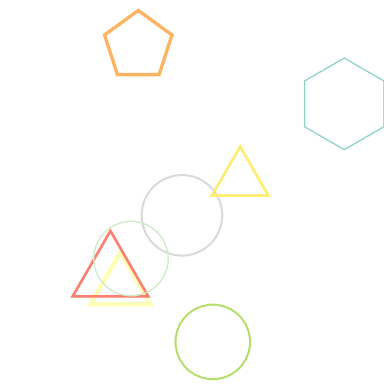[{"shape": "hexagon", "thickness": 1, "radius": 0.59, "center": [0.894, 0.73]}, {"shape": "triangle", "thickness": 3, "radius": 0.45, "center": [0.313, 0.255]}, {"shape": "triangle", "thickness": 2, "radius": 0.57, "center": [0.287, 0.287]}, {"shape": "pentagon", "thickness": 2.5, "radius": 0.46, "center": [0.359, 0.881]}, {"shape": "circle", "thickness": 1.5, "radius": 0.48, "center": [0.553, 0.112]}, {"shape": "circle", "thickness": 1.5, "radius": 0.52, "center": [0.473, 0.441]}, {"shape": "circle", "thickness": 1, "radius": 0.48, "center": [0.34, 0.328]}, {"shape": "triangle", "thickness": 2, "radius": 0.42, "center": [0.624, 0.535]}]